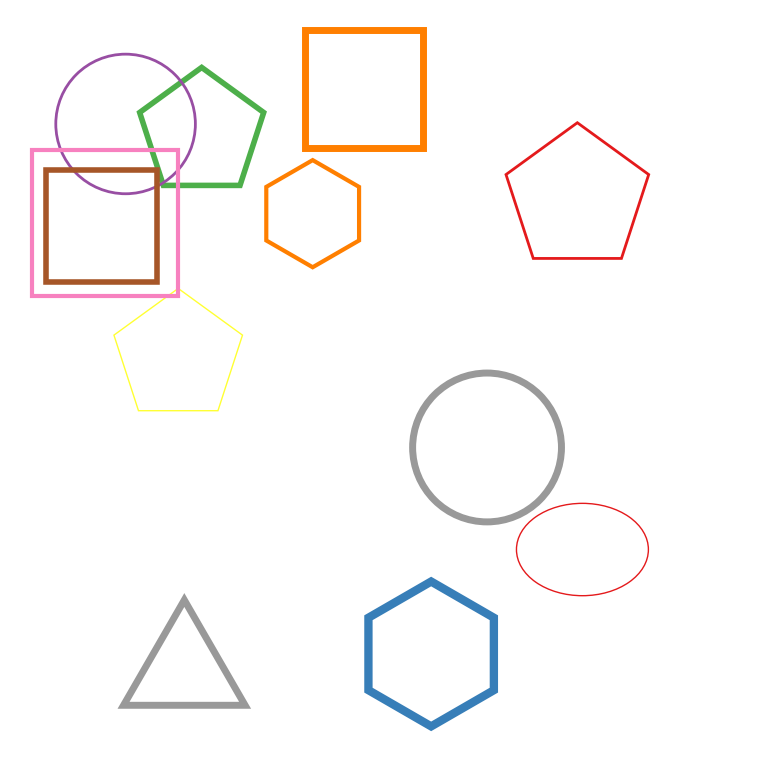[{"shape": "oval", "thickness": 0.5, "radius": 0.43, "center": [0.756, 0.286]}, {"shape": "pentagon", "thickness": 1, "radius": 0.49, "center": [0.75, 0.743]}, {"shape": "hexagon", "thickness": 3, "radius": 0.47, "center": [0.56, 0.151]}, {"shape": "pentagon", "thickness": 2, "radius": 0.42, "center": [0.262, 0.828]}, {"shape": "circle", "thickness": 1, "radius": 0.45, "center": [0.163, 0.839]}, {"shape": "square", "thickness": 2.5, "radius": 0.38, "center": [0.473, 0.885]}, {"shape": "hexagon", "thickness": 1.5, "radius": 0.35, "center": [0.406, 0.722]}, {"shape": "pentagon", "thickness": 0.5, "radius": 0.44, "center": [0.231, 0.538]}, {"shape": "square", "thickness": 2, "radius": 0.36, "center": [0.132, 0.707]}, {"shape": "square", "thickness": 1.5, "radius": 0.47, "center": [0.136, 0.71]}, {"shape": "triangle", "thickness": 2.5, "radius": 0.46, "center": [0.239, 0.13]}, {"shape": "circle", "thickness": 2.5, "radius": 0.48, "center": [0.633, 0.419]}]